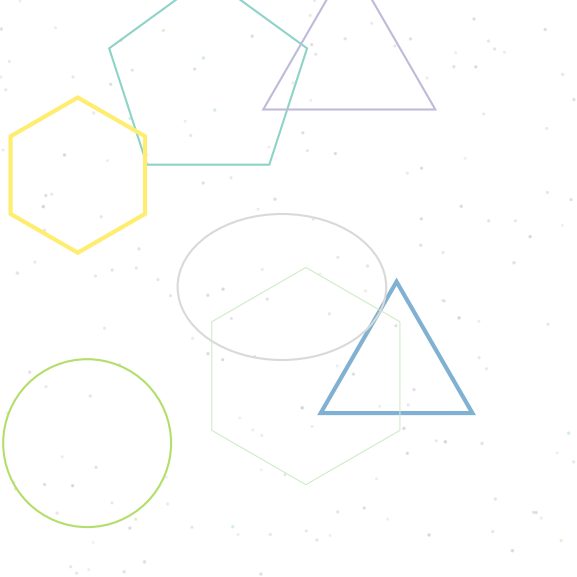[{"shape": "pentagon", "thickness": 1, "radius": 0.9, "center": [0.36, 0.86]}, {"shape": "triangle", "thickness": 1, "radius": 0.86, "center": [0.605, 0.896]}, {"shape": "triangle", "thickness": 2, "radius": 0.76, "center": [0.687, 0.36]}, {"shape": "circle", "thickness": 1, "radius": 0.73, "center": [0.151, 0.232]}, {"shape": "oval", "thickness": 1, "radius": 0.9, "center": [0.488, 0.502]}, {"shape": "hexagon", "thickness": 0.5, "radius": 0.94, "center": [0.53, 0.348]}, {"shape": "hexagon", "thickness": 2, "radius": 0.67, "center": [0.135, 0.696]}]